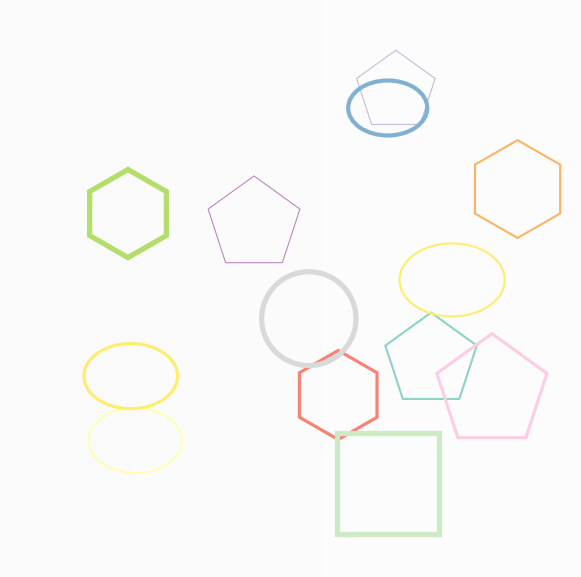[{"shape": "pentagon", "thickness": 1, "radius": 0.41, "center": [0.742, 0.375]}, {"shape": "oval", "thickness": 1, "radius": 0.4, "center": [0.233, 0.236]}, {"shape": "pentagon", "thickness": 0.5, "radius": 0.36, "center": [0.681, 0.841]}, {"shape": "hexagon", "thickness": 1.5, "radius": 0.39, "center": [0.582, 0.315]}, {"shape": "oval", "thickness": 2, "radius": 0.34, "center": [0.667, 0.812]}, {"shape": "hexagon", "thickness": 1, "radius": 0.42, "center": [0.89, 0.672]}, {"shape": "hexagon", "thickness": 2.5, "radius": 0.38, "center": [0.22, 0.629]}, {"shape": "pentagon", "thickness": 1.5, "radius": 0.5, "center": [0.846, 0.322]}, {"shape": "circle", "thickness": 2.5, "radius": 0.41, "center": [0.531, 0.447]}, {"shape": "pentagon", "thickness": 0.5, "radius": 0.42, "center": [0.437, 0.611]}, {"shape": "square", "thickness": 2.5, "radius": 0.44, "center": [0.668, 0.162]}, {"shape": "oval", "thickness": 1, "radius": 0.45, "center": [0.778, 0.514]}, {"shape": "oval", "thickness": 1.5, "radius": 0.4, "center": [0.225, 0.348]}]